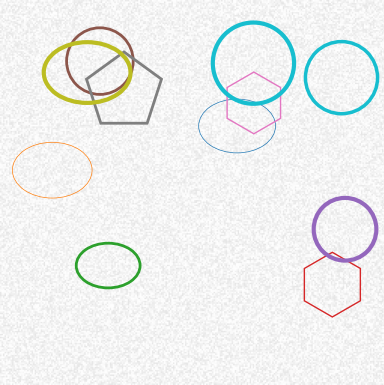[{"shape": "oval", "thickness": 0.5, "radius": 0.5, "center": [0.616, 0.673]}, {"shape": "oval", "thickness": 0.5, "radius": 0.52, "center": [0.136, 0.558]}, {"shape": "oval", "thickness": 2, "radius": 0.41, "center": [0.281, 0.31]}, {"shape": "hexagon", "thickness": 1, "radius": 0.42, "center": [0.863, 0.261]}, {"shape": "circle", "thickness": 3, "radius": 0.41, "center": [0.896, 0.405]}, {"shape": "circle", "thickness": 2, "radius": 0.43, "center": [0.259, 0.841]}, {"shape": "hexagon", "thickness": 1, "radius": 0.4, "center": [0.659, 0.733]}, {"shape": "pentagon", "thickness": 2, "radius": 0.51, "center": [0.322, 0.763]}, {"shape": "oval", "thickness": 3, "radius": 0.56, "center": [0.226, 0.812]}, {"shape": "circle", "thickness": 3, "radius": 0.53, "center": [0.658, 0.836]}, {"shape": "circle", "thickness": 2.5, "radius": 0.47, "center": [0.887, 0.798]}]